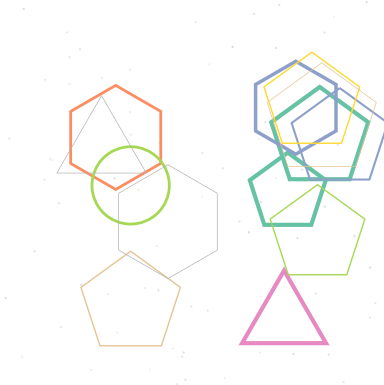[{"shape": "pentagon", "thickness": 3, "radius": 0.66, "center": [0.83, 0.642]}, {"shape": "pentagon", "thickness": 3, "radius": 0.52, "center": [0.747, 0.5]}, {"shape": "hexagon", "thickness": 2, "radius": 0.68, "center": [0.301, 0.643]}, {"shape": "hexagon", "thickness": 2.5, "radius": 0.6, "center": [0.768, 0.72]}, {"shape": "pentagon", "thickness": 1.5, "radius": 0.66, "center": [0.882, 0.64]}, {"shape": "triangle", "thickness": 3, "radius": 0.63, "center": [0.738, 0.172]}, {"shape": "circle", "thickness": 2, "radius": 0.5, "center": [0.339, 0.518]}, {"shape": "pentagon", "thickness": 1, "radius": 0.65, "center": [0.825, 0.391]}, {"shape": "pentagon", "thickness": 1, "radius": 0.65, "center": [0.81, 0.734]}, {"shape": "pentagon", "thickness": 0.5, "radius": 0.74, "center": [0.836, 0.688]}, {"shape": "pentagon", "thickness": 1, "radius": 0.68, "center": [0.339, 0.212]}, {"shape": "hexagon", "thickness": 0.5, "radius": 0.74, "center": [0.436, 0.424]}, {"shape": "triangle", "thickness": 0.5, "radius": 0.67, "center": [0.264, 0.618]}]